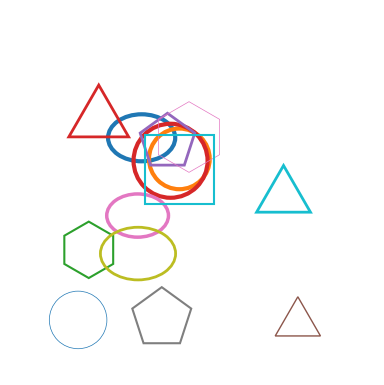[{"shape": "oval", "thickness": 3, "radius": 0.44, "center": [0.368, 0.642]}, {"shape": "circle", "thickness": 0.5, "radius": 0.37, "center": [0.203, 0.169]}, {"shape": "circle", "thickness": 3, "radius": 0.39, "center": [0.466, 0.587]}, {"shape": "hexagon", "thickness": 1.5, "radius": 0.37, "center": [0.231, 0.351]}, {"shape": "circle", "thickness": 3, "radius": 0.48, "center": [0.443, 0.582]}, {"shape": "triangle", "thickness": 2, "radius": 0.45, "center": [0.256, 0.689]}, {"shape": "pentagon", "thickness": 2, "radius": 0.37, "center": [0.435, 0.631]}, {"shape": "triangle", "thickness": 1, "radius": 0.34, "center": [0.774, 0.161]}, {"shape": "oval", "thickness": 2.5, "radius": 0.4, "center": [0.357, 0.44]}, {"shape": "hexagon", "thickness": 0.5, "radius": 0.46, "center": [0.491, 0.644]}, {"shape": "pentagon", "thickness": 1.5, "radius": 0.4, "center": [0.42, 0.174]}, {"shape": "oval", "thickness": 2, "radius": 0.49, "center": [0.358, 0.341]}, {"shape": "square", "thickness": 1.5, "radius": 0.45, "center": [0.467, 0.559]}, {"shape": "triangle", "thickness": 2, "radius": 0.4, "center": [0.736, 0.489]}]